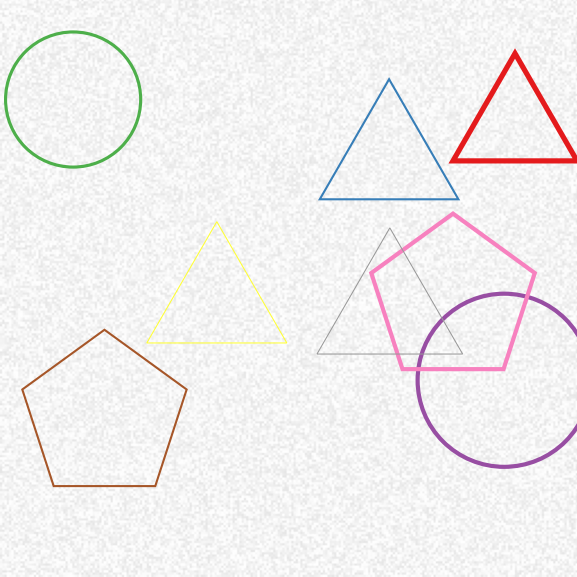[{"shape": "triangle", "thickness": 2.5, "radius": 0.62, "center": [0.892, 0.783]}, {"shape": "triangle", "thickness": 1, "radius": 0.69, "center": [0.674, 0.723]}, {"shape": "circle", "thickness": 1.5, "radius": 0.58, "center": [0.127, 0.827]}, {"shape": "circle", "thickness": 2, "radius": 0.75, "center": [0.873, 0.341]}, {"shape": "triangle", "thickness": 0.5, "radius": 0.7, "center": [0.375, 0.475]}, {"shape": "pentagon", "thickness": 1, "radius": 0.75, "center": [0.181, 0.278]}, {"shape": "pentagon", "thickness": 2, "radius": 0.74, "center": [0.784, 0.48]}, {"shape": "triangle", "thickness": 0.5, "radius": 0.73, "center": [0.675, 0.459]}]